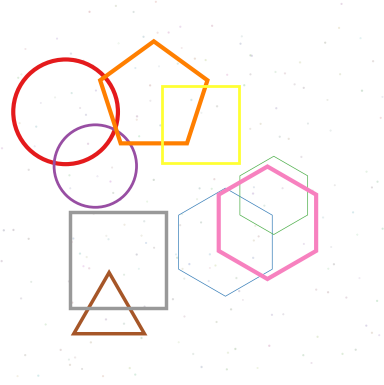[{"shape": "circle", "thickness": 3, "radius": 0.68, "center": [0.17, 0.71]}, {"shape": "hexagon", "thickness": 0.5, "radius": 0.7, "center": [0.586, 0.371]}, {"shape": "hexagon", "thickness": 0.5, "radius": 0.51, "center": [0.711, 0.492]}, {"shape": "circle", "thickness": 2, "radius": 0.54, "center": [0.248, 0.569]}, {"shape": "pentagon", "thickness": 3, "radius": 0.73, "center": [0.4, 0.746]}, {"shape": "square", "thickness": 2, "radius": 0.5, "center": [0.52, 0.676]}, {"shape": "triangle", "thickness": 2.5, "radius": 0.53, "center": [0.283, 0.186]}, {"shape": "hexagon", "thickness": 3, "radius": 0.73, "center": [0.695, 0.421]}, {"shape": "square", "thickness": 2.5, "radius": 0.62, "center": [0.307, 0.324]}]